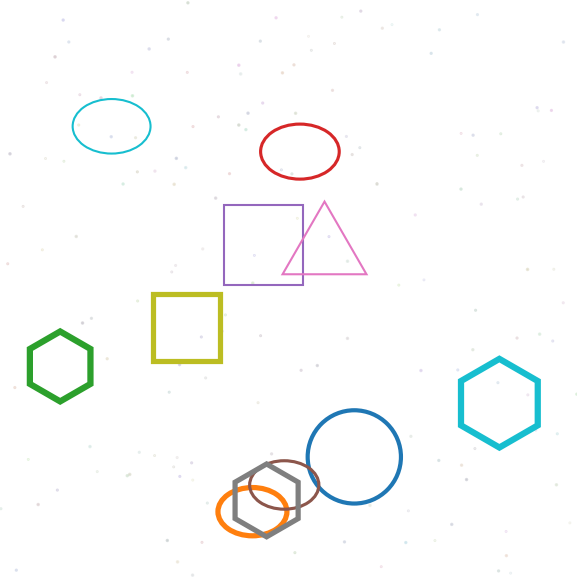[{"shape": "circle", "thickness": 2, "radius": 0.4, "center": [0.614, 0.208]}, {"shape": "oval", "thickness": 2.5, "radius": 0.3, "center": [0.437, 0.113]}, {"shape": "hexagon", "thickness": 3, "radius": 0.3, "center": [0.104, 0.365]}, {"shape": "oval", "thickness": 1.5, "radius": 0.34, "center": [0.519, 0.737]}, {"shape": "square", "thickness": 1, "radius": 0.34, "center": [0.456, 0.575]}, {"shape": "oval", "thickness": 1.5, "radius": 0.3, "center": [0.492, 0.159]}, {"shape": "triangle", "thickness": 1, "radius": 0.42, "center": [0.562, 0.566]}, {"shape": "hexagon", "thickness": 2.5, "radius": 0.32, "center": [0.462, 0.133]}, {"shape": "square", "thickness": 2.5, "radius": 0.29, "center": [0.324, 0.432]}, {"shape": "oval", "thickness": 1, "radius": 0.34, "center": [0.193, 0.78]}, {"shape": "hexagon", "thickness": 3, "radius": 0.38, "center": [0.865, 0.301]}]